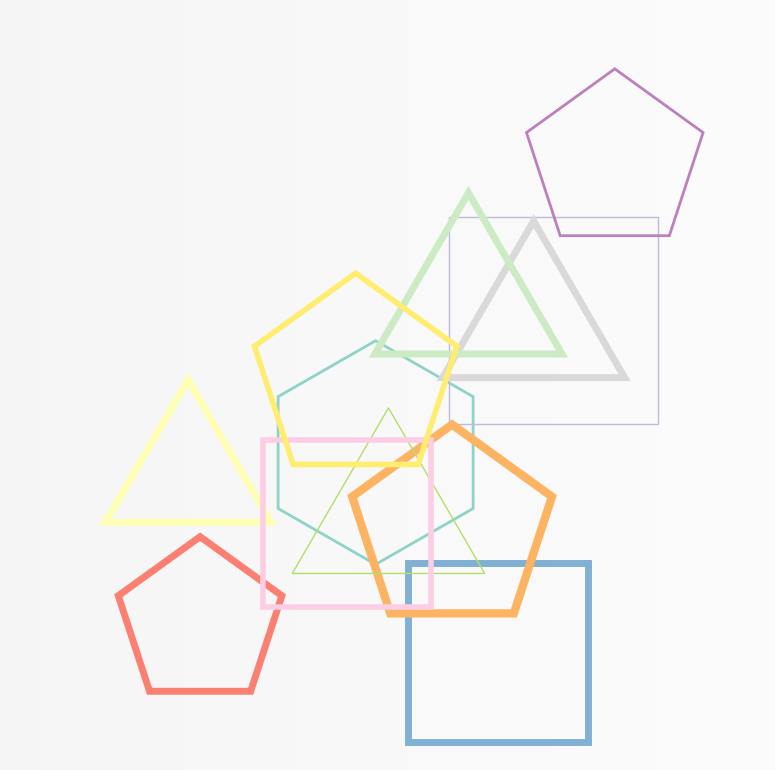[{"shape": "hexagon", "thickness": 1, "radius": 0.73, "center": [0.485, 0.412]}, {"shape": "triangle", "thickness": 2.5, "radius": 0.62, "center": [0.243, 0.383]}, {"shape": "square", "thickness": 0.5, "radius": 0.67, "center": [0.714, 0.583]}, {"shape": "pentagon", "thickness": 2.5, "radius": 0.55, "center": [0.258, 0.192]}, {"shape": "square", "thickness": 2.5, "radius": 0.58, "center": [0.642, 0.152]}, {"shape": "pentagon", "thickness": 3, "radius": 0.68, "center": [0.583, 0.313]}, {"shape": "triangle", "thickness": 0.5, "radius": 0.72, "center": [0.501, 0.327]}, {"shape": "square", "thickness": 2, "radius": 0.54, "center": [0.448, 0.32]}, {"shape": "triangle", "thickness": 2.5, "radius": 0.68, "center": [0.689, 0.577]}, {"shape": "pentagon", "thickness": 1, "radius": 0.6, "center": [0.793, 0.791]}, {"shape": "triangle", "thickness": 2.5, "radius": 0.7, "center": [0.604, 0.61]}, {"shape": "pentagon", "thickness": 2, "radius": 0.69, "center": [0.459, 0.508]}]